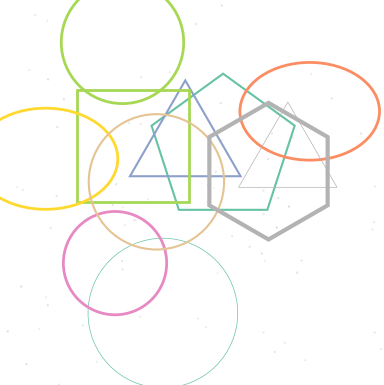[{"shape": "circle", "thickness": 0.5, "radius": 0.97, "center": [0.423, 0.187]}, {"shape": "pentagon", "thickness": 1.5, "radius": 0.98, "center": [0.58, 0.613]}, {"shape": "oval", "thickness": 2, "radius": 0.91, "center": [0.804, 0.711]}, {"shape": "triangle", "thickness": 1.5, "radius": 0.83, "center": [0.481, 0.625]}, {"shape": "circle", "thickness": 2, "radius": 0.67, "center": [0.299, 0.317]}, {"shape": "square", "thickness": 2, "radius": 0.73, "center": [0.346, 0.62]}, {"shape": "circle", "thickness": 2, "radius": 0.8, "center": [0.318, 0.89]}, {"shape": "oval", "thickness": 2, "radius": 0.94, "center": [0.118, 0.588]}, {"shape": "circle", "thickness": 1.5, "radius": 0.88, "center": [0.406, 0.528]}, {"shape": "triangle", "thickness": 0.5, "radius": 0.74, "center": [0.748, 0.587]}, {"shape": "hexagon", "thickness": 3, "radius": 0.89, "center": [0.697, 0.555]}]